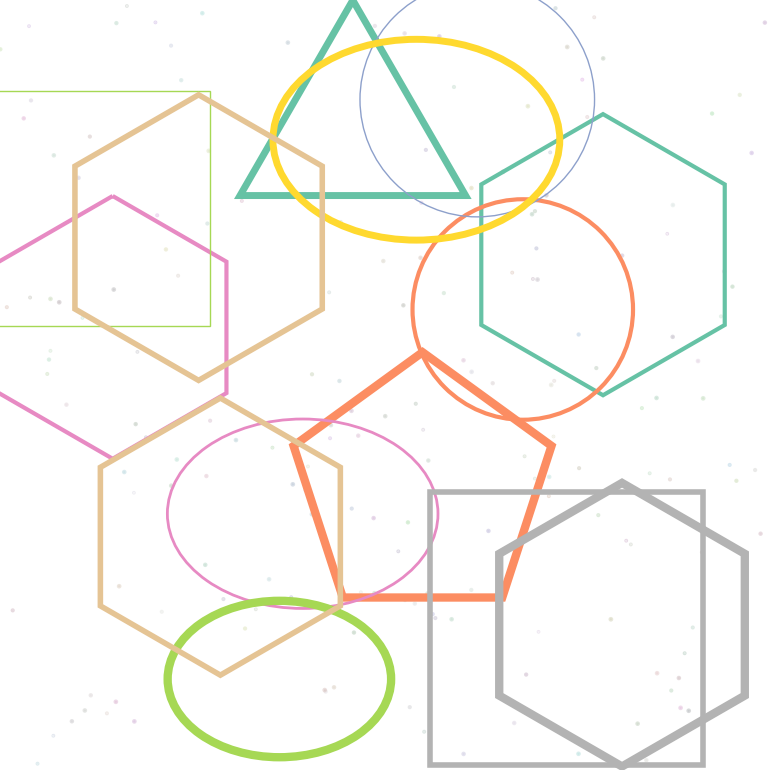[{"shape": "triangle", "thickness": 2.5, "radius": 0.85, "center": [0.458, 0.831]}, {"shape": "hexagon", "thickness": 1.5, "radius": 0.91, "center": [0.783, 0.669]}, {"shape": "pentagon", "thickness": 3, "radius": 0.88, "center": [0.549, 0.366]}, {"shape": "circle", "thickness": 1.5, "radius": 0.72, "center": [0.679, 0.598]}, {"shape": "circle", "thickness": 0.5, "radius": 0.76, "center": [0.62, 0.871]}, {"shape": "oval", "thickness": 1, "radius": 0.88, "center": [0.393, 0.333]}, {"shape": "hexagon", "thickness": 1.5, "radius": 0.85, "center": [0.146, 0.575]}, {"shape": "square", "thickness": 0.5, "radius": 0.76, "center": [0.12, 0.729]}, {"shape": "oval", "thickness": 3, "radius": 0.73, "center": [0.363, 0.118]}, {"shape": "oval", "thickness": 2.5, "radius": 0.93, "center": [0.541, 0.819]}, {"shape": "hexagon", "thickness": 2, "radius": 0.9, "center": [0.286, 0.303]}, {"shape": "hexagon", "thickness": 2, "radius": 0.93, "center": [0.258, 0.691]}, {"shape": "square", "thickness": 2, "radius": 0.89, "center": [0.736, 0.184]}, {"shape": "hexagon", "thickness": 3, "radius": 0.92, "center": [0.808, 0.189]}]